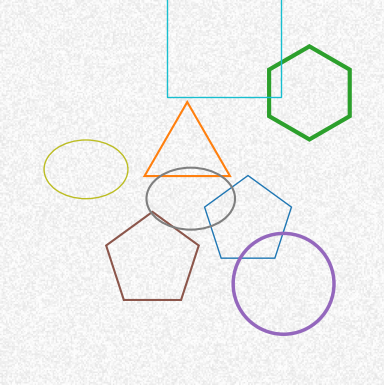[{"shape": "pentagon", "thickness": 1, "radius": 0.59, "center": [0.644, 0.425]}, {"shape": "triangle", "thickness": 1.5, "radius": 0.64, "center": [0.486, 0.607]}, {"shape": "hexagon", "thickness": 3, "radius": 0.6, "center": [0.804, 0.759]}, {"shape": "circle", "thickness": 2.5, "radius": 0.65, "center": [0.737, 0.263]}, {"shape": "pentagon", "thickness": 1.5, "radius": 0.63, "center": [0.396, 0.323]}, {"shape": "oval", "thickness": 1.5, "radius": 0.57, "center": [0.495, 0.484]}, {"shape": "oval", "thickness": 1, "radius": 0.54, "center": [0.223, 0.56]}, {"shape": "square", "thickness": 1, "radius": 0.74, "center": [0.582, 0.897]}]